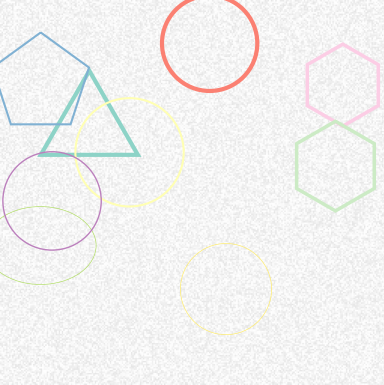[{"shape": "triangle", "thickness": 3, "radius": 0.73, "center": [0.232, 0.671]}, {"shape": "circle", "thickness": 1.5, "radius": 0.7, "center": [0.336, 0.604]}, {"shape": "circle", "thickness": 3, "radius": 0.62, "center": [0.545, 0.887]}, {"shape": "pentagon", "thickness": 1.5, "radius": 0.66, "center": [0.106, 0.784]}, {"shape": "oval", "thickness": 0.5, "radius": 0.72, "center": [0.105, 0.362]}, {"shape": "hexagon", "thickness": 2.5, "radius": 0.53, "center": [0.89, 0.779]}, {"shape": "circle", "thickness": 1, "radius": 0.64, "center": [0.135, 0.478]}, {"shape": "hexagon", "thickness": 2.5, "radius": 0.58, "center": [0.871, 0.569]}, {"shape": "circle", "thickness": 0.5, "radius": 0.59, "center": [0.587, 0.249]}]